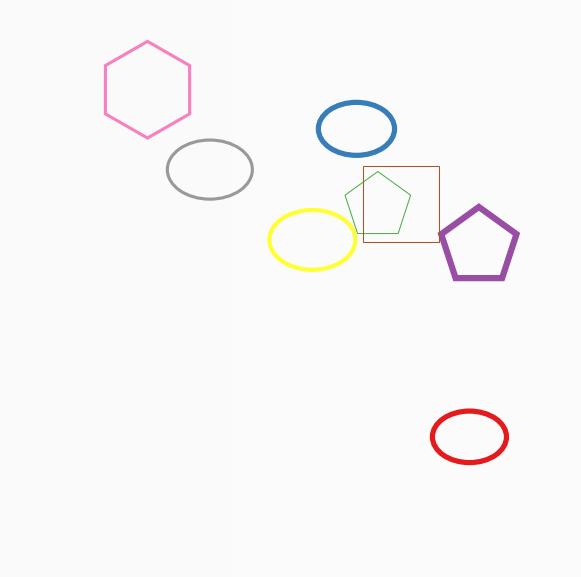[{"shape": "oval", "thickness": 2.5, "radius": 0.32, "center": [0.808, 0.243]}, {"shape": "oval", "thickness": 2.5, "radius": 0.33, "center": [0.613, 0.776]}, {"shape": "pentagon", "thickness": 0.5, "radius": 0.3, "center": [0.65, 0.643]}, {"shape": "pentagon", "thickness": 3, "radius": 0.34, "center": [0.824, 0.573]}, {"shape": "oval", "thickness": 2, "radius": 0.37, "center": [0.537, 0.584]}, {"shape": "square", "thickness": 0.5, "radius": 0.33, "center": [0.69, 0.646]}, {"shape": "hexagon", "thickness": 1.5, "radius": 0.42, "center": [0.254, 0.844]}, {"shape": "oval", "thickness": 1.5, "radius": 0.37, "center": [0.361, 0.705]}]